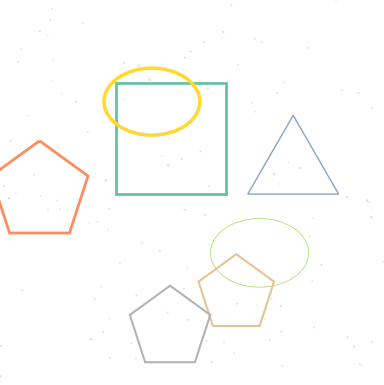[{"shape": "square", "thickness": 2, "radius": 0.72, "center": [0.445, 0.64]}, {"shape": "pentagon", "thickness": 2, "radius": 0.66, "center": [0.103, 0.502]}, {"shape": "triangle", "thickness": 1, "radius": 0.68, "center": [0.762, 0.564]}, {"shape": "oval", "thickness": 0.5, "radius": 0.64, "center": [0.674, 0.343]}, {"shape": "oval", "thickness": 2.5, "radius": 0.62, "center": [0.395, 0.736]}, {"shape": "pentagon", "thickness": 1.5, "radius": 0.52, "center": [0.614, 0.237]}, {"shape": "pentagon", "thickness": 1.5, "radius": 0.55, "center": [0.442, 0.148]}]